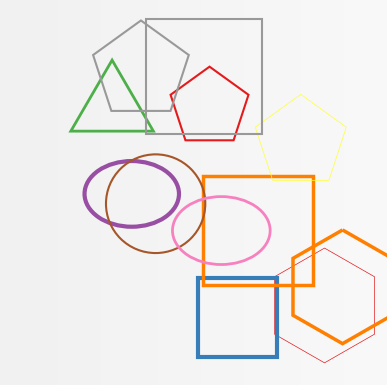[{"shape": "pentagon", "thickness": 1.5, "radius": 0.53, "center": [0.541, 0.721]}, {"shape": "hexagon", "thickness": 0.5, "radius": 0.75, "center": [0.837, 0.207]}, {"shape": "square", "thickness": 3, "radius": 0.51, "center": [0.612, 0.176]}, {"shape": "triangle", "thickness": 2, "radius": 0.62, "center": [0.289, 0.721]}, {"shape": "oval", "thickness": 3, "radius": 0.61, "center": [0.34, 0.496]}, {"shape": "square", "thickness": 2.5, "radius": 0.71, "center": [0.665, 0.401]}, {"shape": "hexagon", "thickness": 2.5, "radius": 0.74, "center": [0.884, 0.255]}, {"shape": "pentagon", "thickness": 0.5, "radius": 0.62, "center": [0.776, 0.631]}, {"shape": "circle", "thickness": 1.5, "radius": 0.64, "center": [0.402, 0.471]}, {"shape": "oval", "thickness": 2, "radius": 0.63, "center": [0.571, 0.401]}, {"shape": "pentagon", "thickness": 1.5, "radius": 0.65, "center": [0.364, 0.817]}, {"shape": "square", "thickness": 1.5, "radius": 0.75, "center": [0.527, 0.8]}]